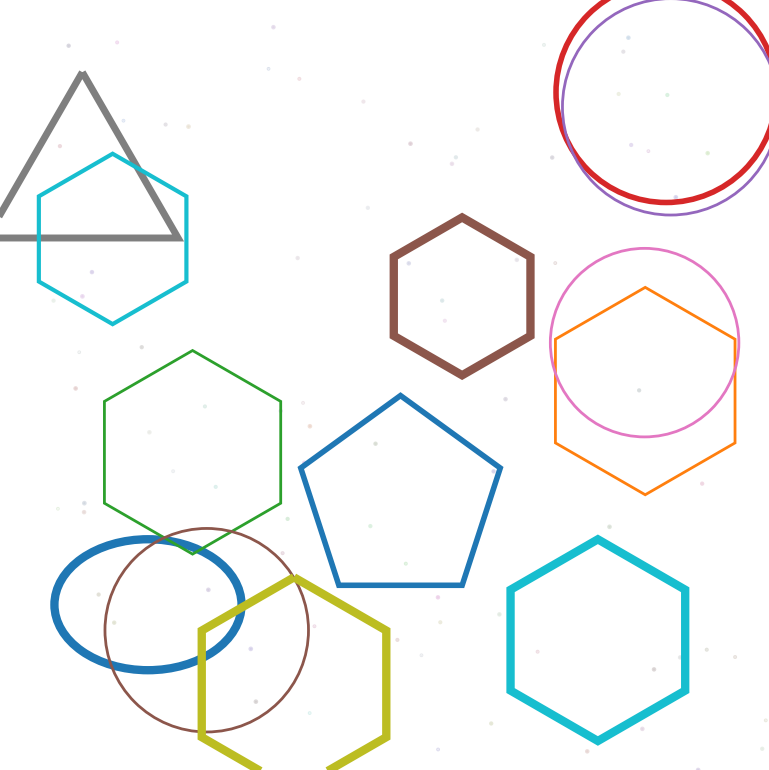[{"shape": "pentagon", "thickness": 2, "radius": 0.68, "center": [0.52, 0.35]}, {"shape": "oval", "thickness": 3, "radius": 0.61, "center": [0.192, 0.215]}, {"shape": "hexagon", "thickness": 1, "radius": 0.67, "center": [0.838, 0.492]}, {"shape": "hexagon", "thickness": 1, "radius": 0.66, "center": [0.25, 0.413]}, {"shape": "circle", "thickness": 2, "radius": 0.72, "center": [0.865, 0.88]}, {"shape": "circle", "thickness": 1, "radius": 0.7, "center": [0.871, 0.861]}, {"shape": "hexagon", "thickness": 3, "radius": 0.51, "center": [0.6, 0.615]}, {"shape": "circle", "thickness": 1, "radius": 0.66, "center": [0.268, 0.182]}, {"shape": "circle", "thickness": 1, "radius": 0.61, "center": [0.837, 0.555]}, {"shape": "triangle", "thickness": 2.5, "radius": 0.72, "center": [0.107, 0.763]}, {"shape": "hexagon", "thickness": 3, "radius": 0.69, "center": [0.382, 0.112]}, {"shape": "hexagon", "thickness": 1.5, "radius": 0.55, "center": [0.146, 0.69]}, {"shape": "hexagon", "thickness": 3, "radius": 0.65, "center": [0.776, 0.169]}]